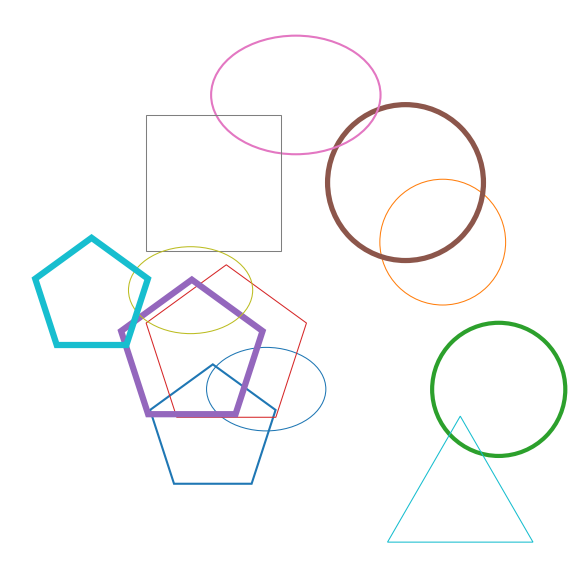[{"shape": "oval", "thickness": 0.5, "radius": 0.52, "center": [0.461, 0.325]}, {"shape": "pentagon", "thickness": 1, "radius": 0.57, "center": [0.369, 0.254]}, {"shape": "circle", "thickness": 0.5, "radius": 0.54, "center": [0.767, 0.58]}, {"shape": "circle", "thickness": 2, "radius": 0.58, "center": [0.864, 0.325]}, {"shape": "pentagon", "thickness": 0.5, "radius": 0.73, "center": [0.392, 0.395]}, {"shape": "pentagon", "thickness": 3, "radius": 0.64, "center": [0.332, 0.386]}, {"shape": "circle", "thickness": 2.5, "radius": 0.67, "center": [0.702, 0.683]}, {"shape": "oval", "thickness": 1, "radius": 0.73, "center": [0.512, 0.835]}, {"shape": "square", "thickness": 0.5, "radius": 0.59, "center": [0.37, 0.682]}, {"shape": "oval", "thickness": 0.5, "radius": 0.54, "center": [0.33, 0.497]}, {"shape": "triangle", "thickness": 0.5, "radius": 0.73, "center": [0.797, 0.133]}, {"shape": "pentagon", "thickness": 3, "radius": 0.51, "center": [0.159, 0.485]}]